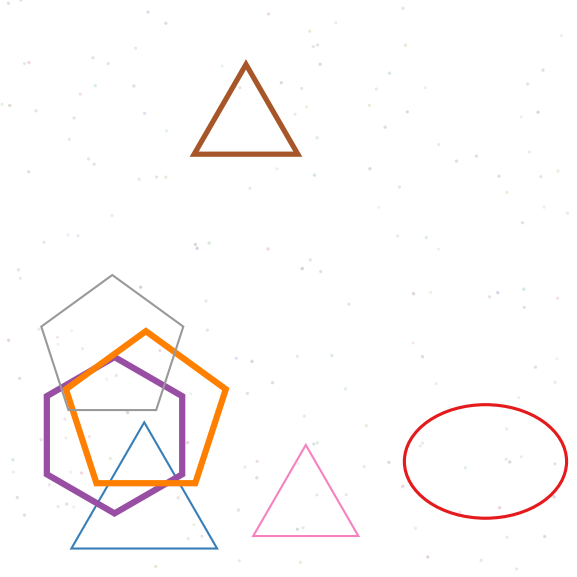[{"shape": "oval", "thickness": 1.5, "radius": 0.7, "center": [0.841, 0.2]}, {"shape": "triangle", "thickness": 1, "radius": 0.73, "center": [0.25, 0.122]}, {"shape": "hexagon", "thickness": 3, "radius": 0.68, "center": [0.198, 0.246]}, {"shape": "pentagon", "thickness": 3, "radius": 0.73, "center": [0.253, 0.28]}, {"shape": "triangle", "thickness": 2.5, "radius": 0.52, "center": [0.426, 0.784]}, {"shape": "triangle", "thickness": 1, "radius": 0.53, "center": [0.53, 0.123]}, {"shape": "pentagon", "thickness": 1, "radius": 0.65, "center": [0.194, 0.394]}]